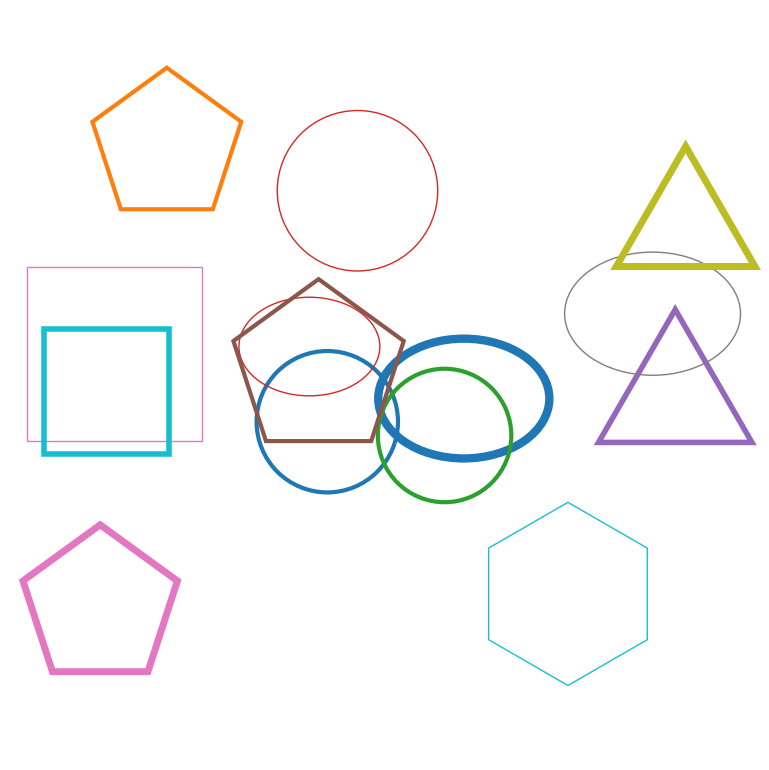[{"shape": "oval", "thickness": 3, "radius": 0.56, "center": [0.602, 0.482]}, {"shape": "circle", "thickness": 1.5, "radius": 0.46, "center": [0.425, 0.452]}, {"shape": "pentagon", "thickness": 1.5, "radius": 0.51, "center": [0.217, 0.81]}, {"shape": "circle", "thickness": 1.5, "radius": 0.43, "center": [0.577, 0.434]}, {"shape": "oval", "thickness": 0.5, "radius": 0.46, "center": [0.402, 0.55]}, {"shape": "circle", "thickness": 0.5, "radius": 0.52, "center": [0.464, 0.752]}, {"shape": "triangle", "thickness": 2, "radius": 0.58, "center": [0.877, 0.483]}, {"shape": "pentagon", "thickness": 1.5, "radius": 0.58, "center": [0.414, 0.521]}, {"shape": "pentagon", "thickness": 2.5, "radius": 0.53, "center": [0.13, 0.213]}, {"shape": "square", "thickness": 0.5, "radius": 0.57, "center": [0.149, 0.541]}, {"shape": "oval", "thickness": 0.5, "radius": 0.57, "center": [0.847, 0.593]}, {"shape": "triangle", "thickness": 2.5, "radius": 0.52, "center": [0.89, 0.706]}, {"shape": "hexagon", "thickness": 0.5, "radius": 0.59, "center": [0.738, 0.229]}, {"shape": "square", "thickness": 2, "radius": 0.41, "center": [0.138, 0.492]}]